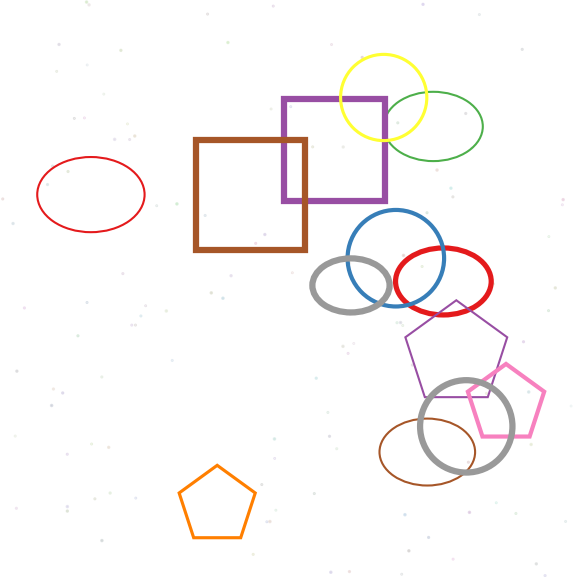[{"shape": "oval", "thickness": 1, "radius": 0.46, "center": [0.157, 0.662]}, {"shape": "oval", "thickness": 2.5, "radius": 0.41, "center": [0.768, 0.512]}, {"shape": "circle", "thickness": 2, "radius": 0.42, "center": [0.685, 0.552]}, {"shape": "oval", "thickness": 1, "radius": 0.43, "center": [0.75, 0.78]}, {"shape": "square", "thickness": 3, "radius": 0.44, "center": [0.579, 0.74]}, {"shape": "pentagon", "thickness": 1, "radius": 0.46, "center": [0.79, 0.386]}, {"shape": "pentagon", "thickness": 1.5, "radius": 0.35, "center": [0.376, 0.124]}, {"shape": "circle", "thickness": 1.5, "radius": 0.37, "center": [0.664, 0.83]}, {"shape": "oval", "thickness": 1, "radius": 0.41, "center": [0.74, 0.216]}, {"shape": "square", "thickness": 3, "radius": 0.47, "center": [0.434, 0.662]}, {"shape": "pentagon", "thickness": 2, "radius": 0.35, "center": [0.876, 0.299]}, {"shape": "circle", "thickness": 3, "radius": 0.4, "center": [0.807, 0.261]}, {"shape": "oval", "thickness": 3, "radius": 0.33, "center": [0.608, 0.505]}]